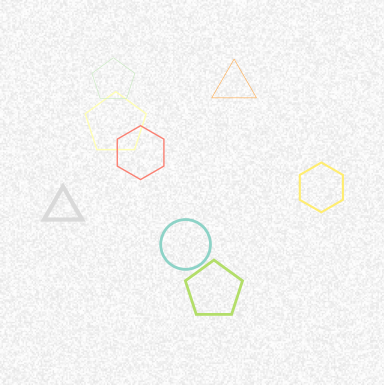[{"shape": "circle", "thickness": 2, "radius": 0.32, "center": [0.482, 0.365]}, {"shape": "pentagon", "thickness": 1, "radius": 0.42, "center": [0.301, 0.679]}, {"shape": "hexagon", "thickness": 1, "radius": 0.35, "center": [0.365, 0.604]}, {"shape": "triangle", "thickness": 0.5, "radius": 0.34, "center": [0.608, 0.779]}, {"shape": "pentagon", "thickness": 2, "radius": 0.39, "center": [0.556, 0.247]}, {"shape": "triangle", "thickness": 3, "radius": 0.29, "center": [0.164, 0.458]}, {"shape": "pentagon", "thickness": 0.5, "radius": 0.29, "center": [0.295, 0.791]}, {"shape": "hexagon", "thickness": 1.5, "radius": 0.32, "center": [0.835, 0.513]}]